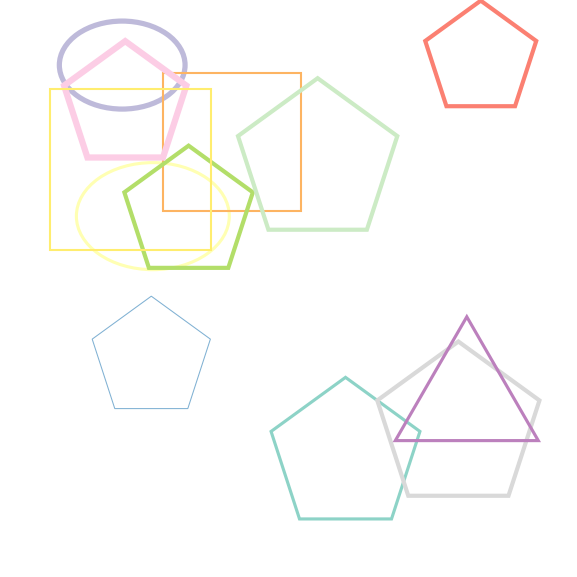[{"shape": "pentagon", "thickness": 1.5, "radius": 0.68, "center": [0.598, 0.21]}, {"shape": "oval", "thickness": 1.5, "radius": 0.66, "center": [0.265, 0.625]}, {"shape": "oval", "thickness": 2.5, "radius": 0.54, "center": [0.212, 0.886]}, {"shape": "pentagon", "thickness": 2, "radius": 0.51, "center": [0.832, 0.897]}, {"shape": "pentagon", "thickness": 0.5, "radius": 0.54, "center": [0.262, 0.379]}, {"shape": "square", "thickness": 1, "radius": 0.6, "center": [0.402, 0.753]}, {"shape": "pentagon", "thickness": 2, "radius": 0.58, "center": [0.327, 0.63]}, {"shape": "pentagon", "thickness": 3, "radius": 0.56, "center": [0.217, 0.817]}, {"shape": "pentagon", "thickness": 2, "radius": 0.74, "center": [0.794, 0.26]}, {"shape": "triangle", "thickness": 1.5, "radius": 0.71, "center": [0.808, 0.308]}, {"shape": "pentagon", "thickness": 2, "radius": 0.73, "center": [0.55, 0.719]}, {"shape": "square", "thickness": 1, "radius": 0.7, "center": [0.226, 0.706]}]